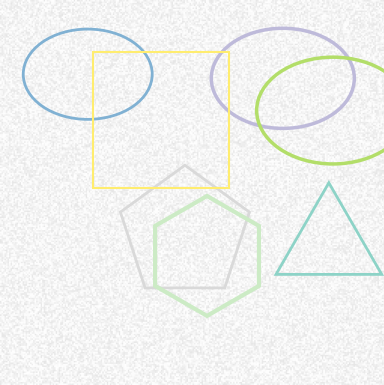[{"shape": "triangle", "thickness": 2, "radius": 0.79, "center": [0.854, 0.367]}, {"shape": "oval", "thickness": 2.5, "radius": 0.93, "center": [0.735, 0.797]}, {"shape": "oval", "thickness": 2, "radius": 0.84, "center": [0.228, 0.807]}, {"shape": "oval", "thickness": 2.5, "radius": 0.99, "center": [0.865, 0.713]}, {"shape": "pentagon", "thickness": 2, "radius": 0.88, "center": [0.48, 0.395]}, {"shape": "hexagon", "thickness": 3, "radius": 0.78, "center": [0.538, 0.335]}, {"shape": "square", "thickness": 1.5, "radius": 0.88, "center": [0.418, 0.688]}]